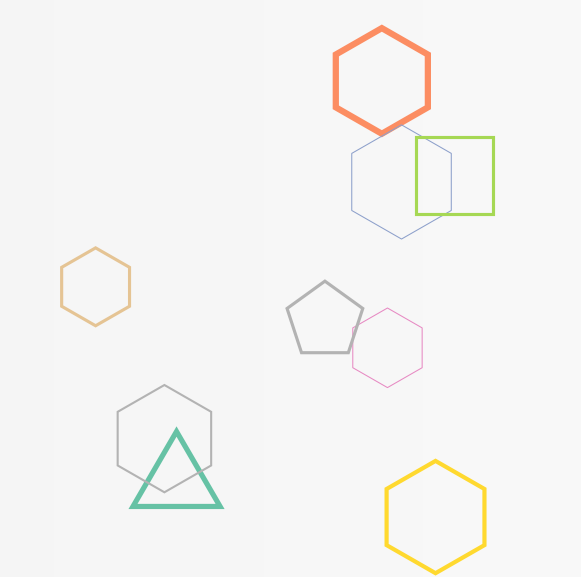[{"shape": "triangle", "thickness": 2.5, "radius": 0.43, "center": [0.304, 0.165]}, {"shape": "hexagon", "thickness": 3, "radius": 0.46, "center": [0.657, 0.859]}, {"shape": "hexagon", "thickness": 0.5, "radius": 0.49, "center": [0.691, 0.684]}, {"shape": "hexagon", "thickness": 0.5, "radius": 0.34, "center": [0.667, 0.397]}, {"shape": "square", "thickness": 1.5, "radius": 0.33, "center": [0.782, 0.696]}, {"shape": "hexagon", "thickness": 2, "radius": 0.49, "center": [0.749, 0.104]}, {"shape": "hexagon", "thickness": 1.5, "radius": 0.34, "center": [0.164, 0.502]}, {"shape": "hexagon", "thickness": 1, "radius": 0.46, "center": [0.283, 0.24]}, {"shape": "pentagon", "thickness": 1.5, "radius": 0.34, "center": [0.559, 0.444]}]